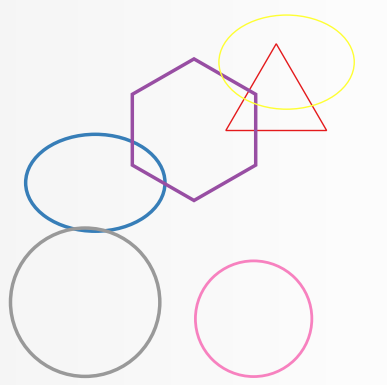[{"shape": "triangle", "thickness": 1, "radius": 0.75, "center": [0.713, 0.736]}, {"shape": "oval", "thickness": 2.5, "radius": 0.9, "center": [0.246, 0.525]}, {"shape": "hexagon", "thickness": 2.5, "radius": 0.92, "center": [0.501, 0.663]}, {"shape": "oval", "thickness": 1, "radius": 0.87, "center": [0.74, 0.839]}, {"shape": "circle", "thickness": 2, "radius": 0.75, "center": [0.655, 0.172]}, {"shape": "circle", "thickness": 2.5, "radius": 0.96, "center": [0.22, 0.215]}]